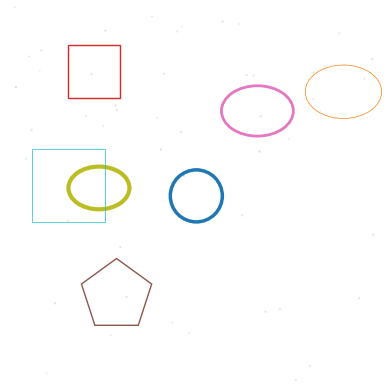[{"shape": "circle", "thickness": 2.5, "radius": 0.34, "center": [0.51, 0.491]}, {"shape": "oval", "thickness": 0.5, "radius": 0.5, "center": [0.892, 0.762]}, {"shape": "square", "thickness": 1, "radius": 0.34, "center": [0.244, 0.814]}, {"shape": "pentagon", "thickness": 1, "radius": 0.48, "center": [0.303, 0.233]}, {"shape": "oval", "thickness": 2, "radius": 0.47, "center": [0.669, 0.712]}, {"shape": "oval", "thickness": 3, "radius": 0.4, "center": [0.257, 0.512]}, {"shape": "square", "thickness": 0.5, "radius": 0.47, "center": [0.179, 0.519]}]